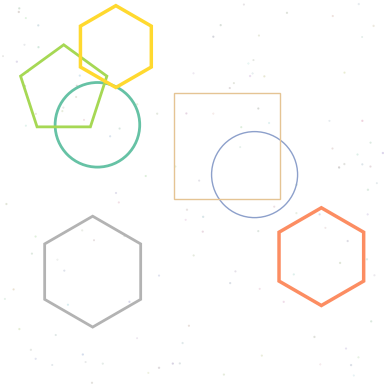[{"shape": "circle", "thickness": 2, "radius": 0.55, "center": [0.253, 0.676]}, {"shape": "hexagon", "thickness": 2.5, "radius": 0.63, "center": [0.835, 0.333]}, {"shape": "circle", "thickness": 1, "radius": 0.56, "center": [0.661, 0.546]}, {"shape": "pentagon", "thickness": 2, "radius": 0.59, "center": [0.166, 0.766]}, {"shape": "hexagon", "thickness": 2.5, "radius": 0.53, "center": [0.301, 0.879]}, {"shape": "square", "thickness": 1, "radius": 0.69, "center": [0.59, 0.621]}, {"shape": "hexagon", "thickness": 2, "radius": 0.72, "center": [0.241, 0.294]}]